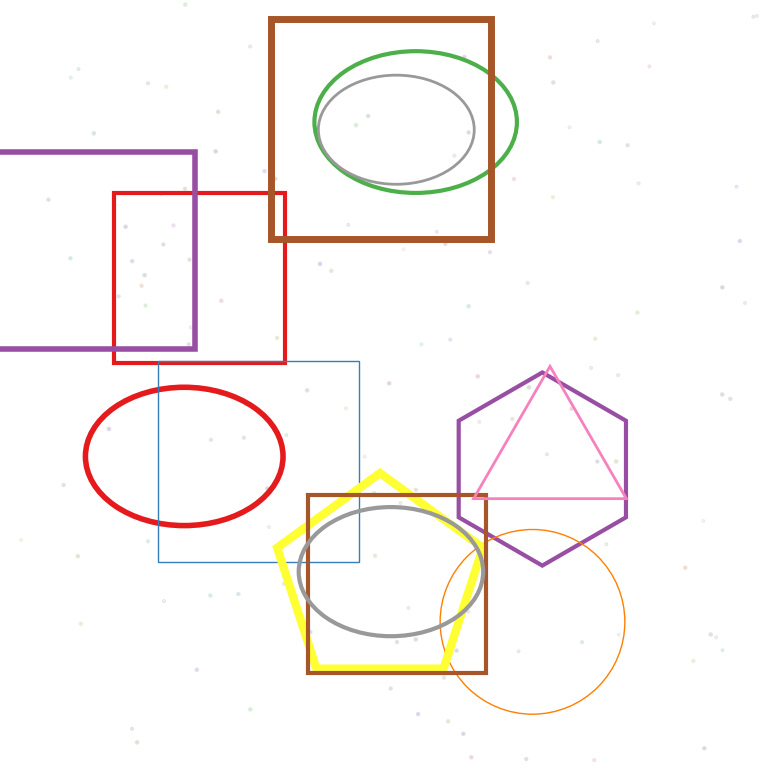[{"shape": "square", "thickness": 1.5, "radius": 0.55, "center": [0.259, 0.639]}, {"shape": "oval", "thickness": 2, "radius": 0.64, "center": [0.239, 0.407]}, {"shape": "square", "thickness": 0.5, "radius": 0.65, "center": [0.335, 0.4]}, {"shape": "oval", "thickness": 1.5, "radius": 0.66, "center": [0.54, 0.841]}, {"shape": "hexagon", "thickness": 1.5, "radius": 0.63, "center": [0.704, 0.391]}, {"shape": "square", "thickness": 2, "radius": 0.64, "center": [0.125, 0.675]}, {"shape": "circle", "thickness": 0.5, "radius": 0.6, "center": [0.692, 0.192]}, {"shape": "pentagon", "thickness": 3, "radius": 0.7, "center": [0.493, 0.245]}, {"shape": "square", "thickness": 2.5, "radius": 0.72, "center": [0.495, 0.832]}, {"shape": "square", "thickness": 1.5, "radius": 0.58, "center": [0.516, 0.242]}, {"shape": "triangle", "thickness": 1, "radius": 0.57, "center": [0.714, 0.41]}, {"shape": "oval", "thickness": 1, "radius": 0.51, "center": [0.515, 0.832]}, {"shape": "oval", "thickness": 1.5, "radius": 0.6, "center": [0.508, 0.258]}]